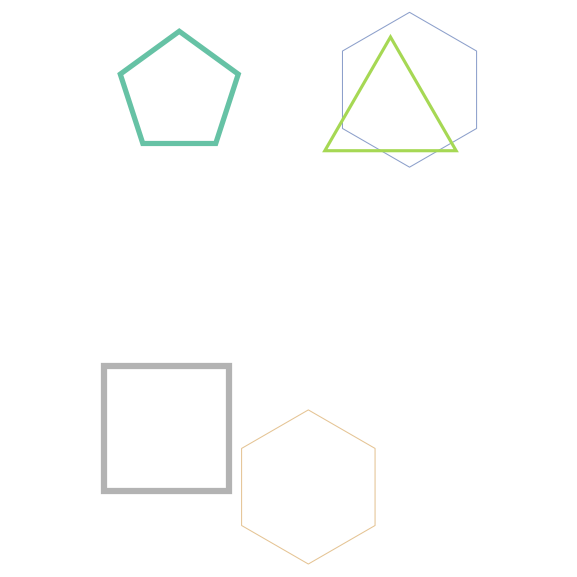[{"shape": "pentagon", "thickness": 2.5, "radius": 0.54, "center": [0.31, 0.838]}, {"shape": "hexagon", "thickness": 0.5, "radius": 0.67, "center": [0.709, 0.844]}, {"shape": "triangle", "thickness": 1.5, "radius": 0.66, "center": [0.676, 0.804]}, {"shape": "hexagon", "thickness": 0.5, "radius": 0.67, "center": [0.534, 0.156]}, {"shape": "square", "thickness": 3, "radius": 0.54, "center": [0.288, 0.257]}]